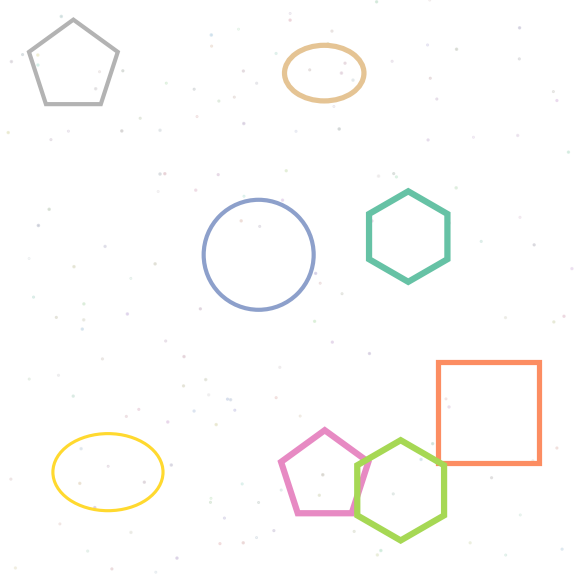[{"shape": "hexagon", "thickness": 3, "radius": 0.39, "center": [0.707, 0.589]}, {"shape": "square", "thickness": 2.5, "radius": 0.44, "center": [0.846, 0.285]}, {"shape": "circle", "thickness": 2, "radius": 0.48, "center": [0.448, 0.558]}, {"shape": "pentagon", "thickness": 3, "radius": 0.4, "center": [0.562, 0.175]}, {"shape": "hexagon", "thickness": 3, "radius": 0.43, "center": [0.694, 0.15]}, {"shape": "oval", "thickness": 1.5, "radius": 0.48, "center": [0.187, 0.182]}, {"shape": "oval", "thickness": 2.5, "radius": 0.34, "center": [0.561, 0.873]}, {"shape": "pentagon", "thickness": 2, "radius": 0.4, "center": [0.127, 0.884]}]